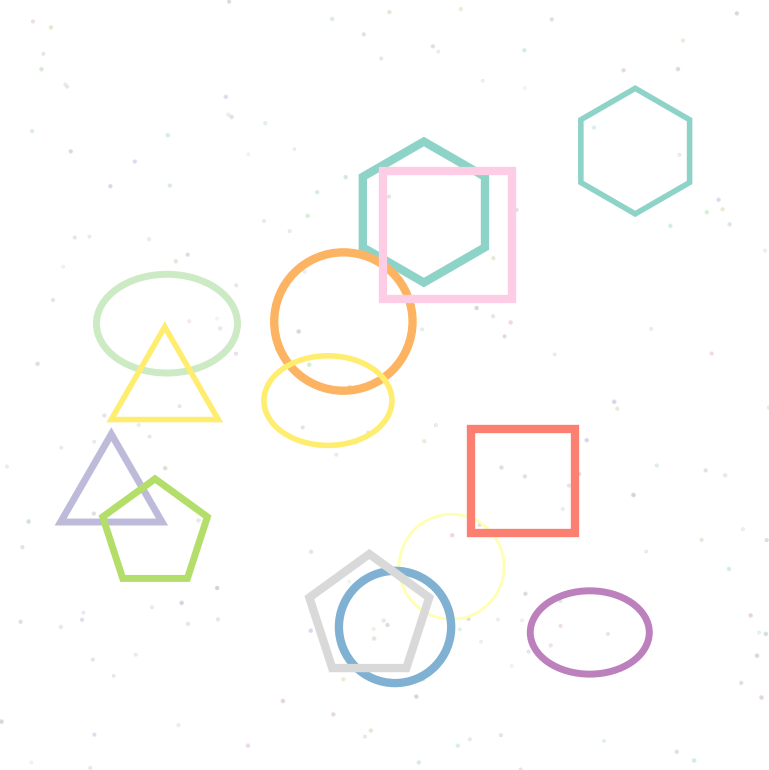[{"shape": "hexagon", "thickness": 2, "radius": 0.41, "center": [0.825, 0.804]}, {"shape": "hexagon", "thickness": 3, "radius": 0.46, "center": [0.551, 0.725]}, {"shape": "circle", "thickness": 1, "radius": 0.34, "center": [0.586, 0.264]}, {"shape": "triangle", "thickness": 2.5, "radius": 0.38, "center": [0.145, 0.36]}, {"shape": "square", "thickness": 3, "radius": 0.34, "center": [0.679, 0.375]}, {"shape": "circle", "thickness": 3, "radius": 0.36, "center": [0.513, 0.186]}, {"shape": "circle", "thickness": 3, "radius": 0.45, "center": [0.446, 0.582]}, {"shape": "pentagon", "thickness": 2.5, "radius": 0.36, "center": [0.201, 0.307]}, {"shape": "square", "thickness": 3, "radius": 0.42, "center": [0.581, 0.695]}, {"shape": "pentagon", "thickness": 3, "radius": 0.41, "center": [0.48, 0.199]}, {"shape": "oval", "thickness": 2.5, "radius": 0.39, "center": [0.766, 0.179]}, {"shape": "oval", "thickness": 2.5, "radius": 0.46, "center": [0.217, 0.58]}, {"shape": "oval", "thickness": 2, "radius": 0.42, "center": [0.426, 0.48]}, {"shape": "triangle", "thickness": 2, "radius": 0.4, "center": [0.214, 0.495]}]